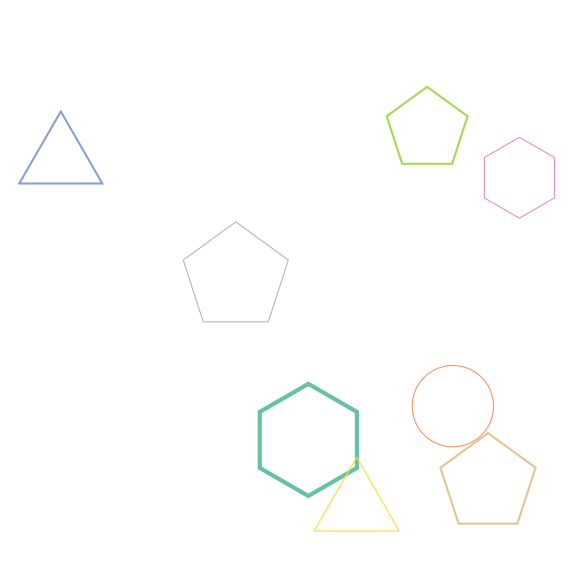[{"shape": "hexagon", "thickness": 2, "radius": 0.49, "center": [0.534, 0.237]}, {"shape": "circle", "thickness": 0.5, "radius": 0.35, "center": [0.784, 0.296]}, {"shape": "triangle", "thickness": 1, "radius": 0.42, "center": [0.105, 0.723]}, {"shape": "hexagon", "thickness": 0.5, "radius": 0.35, "center": [0.899, 0.691]}, {"shape": "pentagon", "thickness": 1, "radius": 0.37, "center": [0.74, 0.775]}, {"shape": "triangle", "thickness": 0.5, "radius": 0.43, "center": [0.618, 0.122]}, {"shape": "pentagon", "thickness": 1, "radius": 0.43, "center": [0.845, 0.162]}, {"shape": "pentagon", "thickness": 0.5, "radius": 0.48, "center": [0.408, 0.519]}]